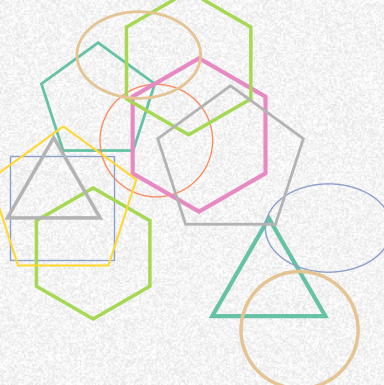[{"shape": "pentagon", "thickness": 2, "radius": 0.77, "center": [0.255, 0.734]}, {"shape": "triangle", "thickness": 3, "radius": 0.85, "center": [0.698, 0.264]}, {"shape": "circle", "thickness": 1, "radius": 0.73, "center": [0.406, 0.635]}, {"shape": "oval", "thickness": 1, "radius": 0.82, "center": [0.853, 0.408]}, {"shape": "square", "thickness": 1, "radius": 0.68, "center": [0.161, 0.46]}, {"shape": "hexagon", "thickness": 3, "radius": 1.0, "center": [0.517, 0.649]}, {"shape": "hexagon", "thickness": 2.5, "radius": 0.85, "center": [0.242, 0.342]}, {"shape": "hexagon", "thickness": 2.5, "radius": 0.93, "center": [0.49, 0.836]}, {"shape": "pentagon", "thickness": 1.5, "radius": 1.0, "center": [0.164, 0.472]}, {"shape": "circle", "thickness": 2.5, "radius": 0.76, "center": [0.778, 0.143]}, {"shape": "oval", "thickness": 2, "radius": 0.8, "center": [0.361, 0.857]}, {"shape": "pentagon", "thickness": 2, "radius": 0.99, "center": [0.599, 0.578]}, {"shape": "triangle", "thickness": 2.5, "radius": 0.69, "center": [0.14, 0.503]}]